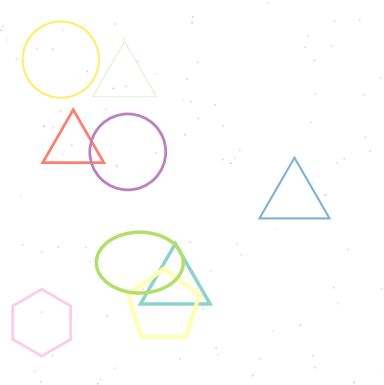[{"shape": "triangle", "thickness": 2.5, "radius": 0.52, "center": [0.455, 0.263]}, {"shape": "pentagon", "thickness": 3, "radius": 0.49, "center": [0.425, 0.204]}, {"shape": "triangle", "thickness": 2, "radius": 0.46, "center": [0.19, 0.623]}, {"shape": "triangle", "thickness": 1.5, "radius": 0.53, "center": [0.765, 0.485]}, {"shape": "oval", "thickness": 2.5, "radius": 0.56, "center": [0.363, 0.318]}, {"shape": "hexagon", "thickness": 2, "radius": 0.43, "center": [0.108, 0.162]}, {"shape": "circle", "thickness": 2, "radius": 0.49, "center": [0.332, 0.605]}, {"shape": "triangle", "thickness": 0.5, "radius": 0.48, "center": [0.324, 0.796]}, {"shape": "circle", "thickness": 1.5, "radius": 0.5, "center": [0.158, 0.845]}]